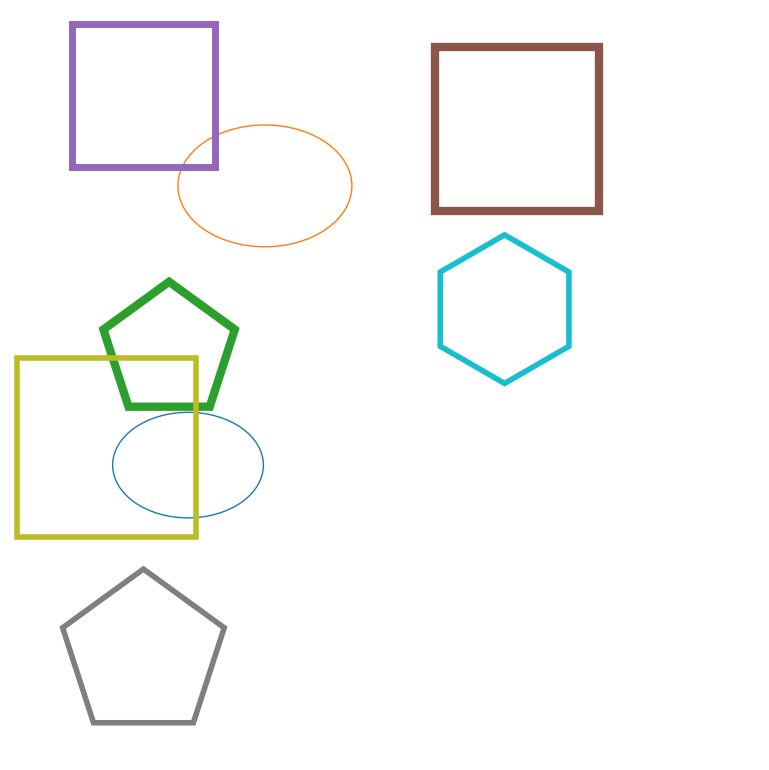[{"shape": "oval", "thickness": 0.5, "radius": 0.49, "center": [0.244, 0.396]}, {"shape": "oval", "thickness": 0.5, "radius": 0.56, "center": [0.344, 0.759]}, {"shape": "pentagon", "thickness": 3, "radius": 0.45, "center": [0.22, 0.544]}, {"shape": "square", "thickness": 2.5, "radius": 0.47, "center": [0.187, 0.876]}, {"shape": "square", "thickness": 3, "radius": 0.53, "center": [0.671, 0.833]}, {"shape": "pentagon", "thickness": 2, "radius": 0.55, "center": [0.186, 0.151]}, {"shape": "square", "thickness": 2, "radius": 0.58, "center": [0.138, 0.419]}, {"shape": "hexagon", "thickness": 2, "radius": 0.48, "center": [0.655, 0.599]}]